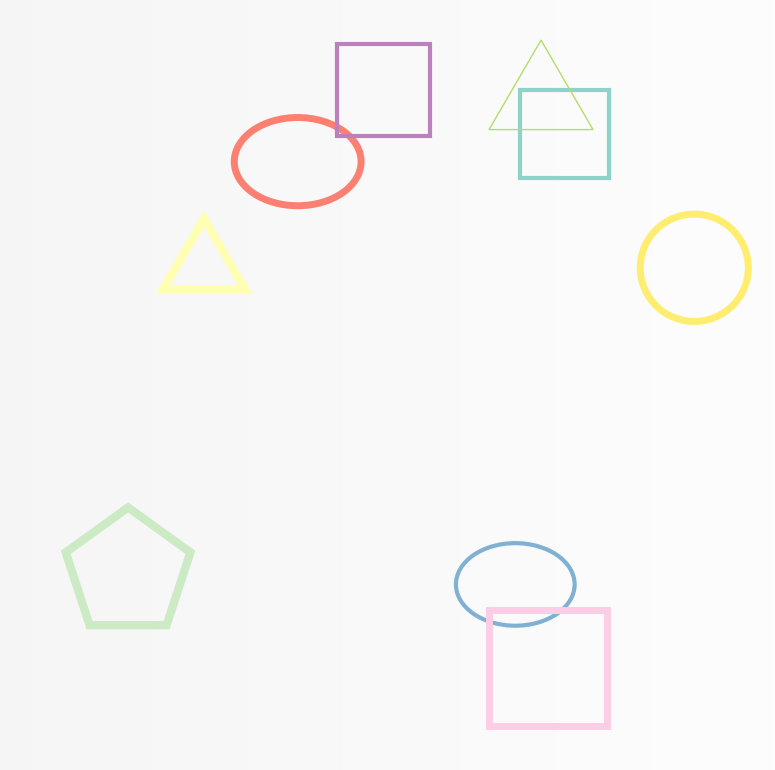[{"shape": "square", "thickness": 1.5, "radius": 0.29, "center": [0.729, 0.826]}, {"shape": "triangle", "thickness": 3, "radius": 0.31, "center": [0.263, 0.655]}, {"shape": "oval", "thickness": 2.5, "radius": 0.41, "center": [0.384, 0.79]}, {"shape": "oval", "thickness": 1.5, "radius": 0.38, "center": [0.665, 0.241]}, {"shape": "triangle", "thickness": 0.5, "radius": 0.39, "center": [0.698, 0.87]}, {"shape": "square", "thickness": 2.5, "radius": 0.38, "center": [0.707, 0.133]}, {"shape": "square", "thickness": 1.5, "radius": 0.3, "center": [0.495, 0.883]}, {"shape": "pentagon", "thickness": 3, "radius": 0.42, "center": [0.165, 0.256]}, {"shape": "circle", "thickness": 2.5, "radius": 0.35, "center": [0.896, 0.652]}]